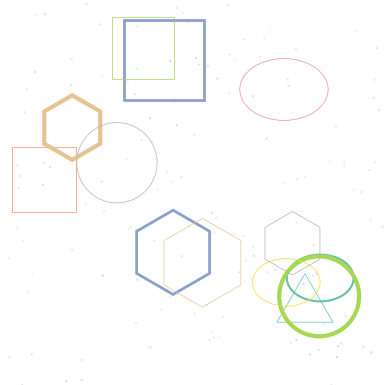[{"shape": "triangle", "thickness": 0.5, "radius": 0.42, "center": [0.792, 0.205]}, {"shape": "oval", "thickness": 1.5, "radius": 0.43, "center": [0.832, 0.278]}, {"shape": "square", "thickness": 0.5, "radius": 0.42, "center": [0.114, 0.534]}, {"shape": "hexagon", "thickness": 2, "radius": 0.55, "center": [0.45, 0.345]}, {"shape": "square", "thickness": 2, "radius": 0.52, "center": [0.425, 0.844]}, {"shape": "oval", "thickness": 0.5, "radius": 0.57, "center": [0.738, 0.768]}, {"shape": "circle", "thickness": 3, "radius": 0.52, "center": [0.829, 0.23]}, {"shape": "square", "thickness": 0.5, "radius": 0.4, "center": [0.373, 0.874]}, {"shape": "oval", "thickness": 0.5, "radius": 0.44, "center": [0.744, 0.267]}, {"shape": "hexagon", "thickness": 3, "radius": 0.42, "center": [0.188, 0.669]}, {"shape": "hexagon", "thickness": 0.5, "radius": 0.58, "center": [0.526, 0.317]}, {"shape": "circle", "thickness": 0.5, "radius": 0.52, "center": [0.304, 0.577]}, {"shape": "hexagon", "thickness": 0.5, "radius": 0.41, "center": [0.76, 0.368]}]